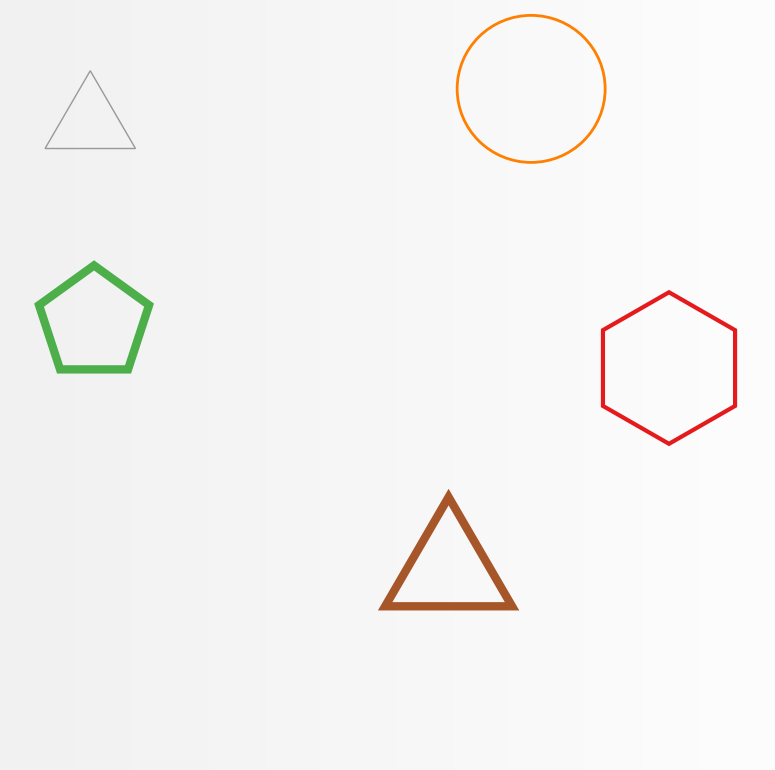[{"shape": "hexagon", "thickness": 1.5, "radius": 0.49, "center": [0.863, 0.522]}, {"shape": "pentagon", "thickness": 3, "radius": 0.37, "center": [0.121, 0.581]}, {"shape": "circle", "thickness": 1, "radius": 0.48, "center": [0.685, 0.885]}, {"shape": "triangle", "thickness": 3, "radius": 0.47, "center": [0.579, 0.26]}, {"shape": "triangle", "thickness": 0.5, "radius": 0.34, "center": [0.116, 0.841]}]